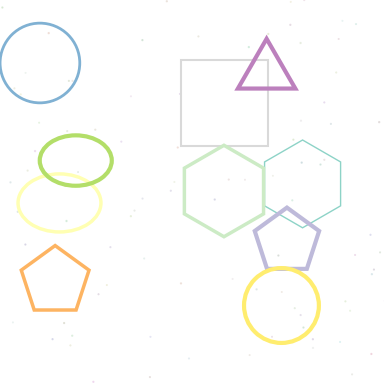[{"shape": "hexagon", "thickness": 1, "radius": 0.57, "center": [0.786, 0.522]}, {"shape": "oval", "thickness": 2.5, "radius": 0.54, "center": [0.155, 0.473]}, {"shape": "pentagon", "thickness": 3, "radius": 0.44, "center": [0.745, 0.373]}, {"shape": "circle", "thickness": 2, "radius": 0.52, "center": [0.104, 0.836]}, {"shape": "pentagon", "thickness": 2.5, "radius": 0.46, "center": [0.143, 0.27]}, {"shape": "oval", "thickness": 3, "radius": 0.47, "center": [0.197, 0.583]}, {"shape": "square", "thickness": 1.5, "radius": 0.56, "center": [0.583, 0.732]}, {"shape": "triangle", "thickness": 3, "radius": 0.43, "center": [0.693, 0.813]}, {"shape": "hexagon", "thickness": 2.5, "radius": 0.59, "center": [0.582, 0.504]}, {"shape": "circle", "thickness": 3, "radius": 0.49, "center": [0.731, 0.206]}]